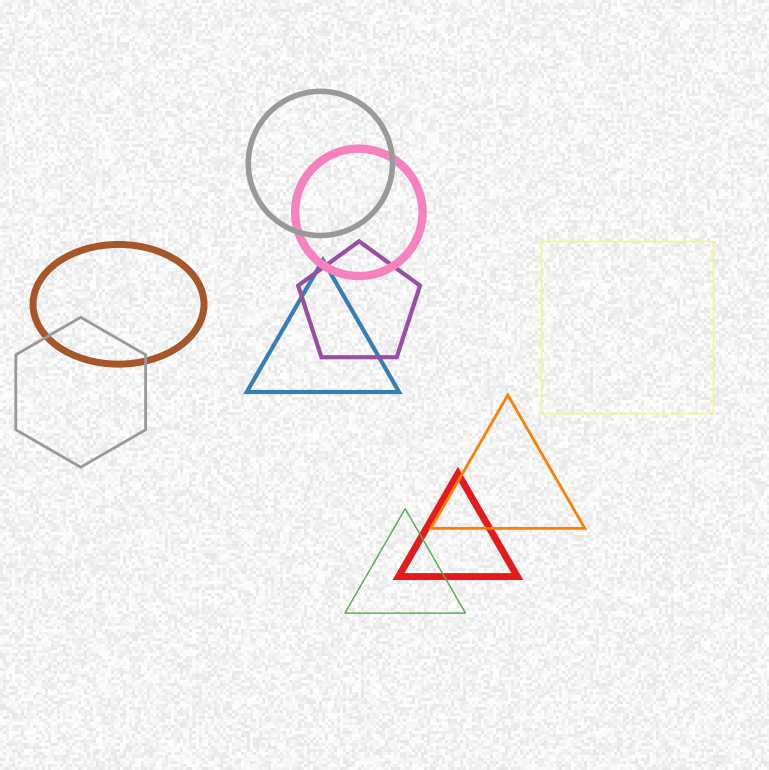[{"shape": "triangle", "thickness": 2.5, "radius": 0.45, "center": [0.595, 0.296]}, {"shape": "triangle", "thickness": 1.5, "radius": 0.57, "center": [0.419, 0.548]}, {"shape": "triangle", "thickness": 0.5, "radius": 0.45, "center": [0.526, 0.249]}, {"shape": "pentagon", "thickness": 1.5, "radius": 0.42, "center": [0.466, 0.603]}, {"shape": "triangle", "thickness": 1, "radius": 0.58, "center": [0.659, 0.372]}, {"shape": "square", "thickness": 0.5, "radius": 0.56, "center": [0.814, 0.575]}, {"shape": "oval", "thickness": 2.5, "radius": 0.56, "center": [0.154, 0.605]}, {"shape": "circle", "thickness": 3, "radius": 0.41, "center": [0.466, 0.724]}, {"shape": "hexagon", "thickness": 1, "radius": 0.49, "center": [0.105, 0.491]}, {"shape": "circle", "thickness": 2, "radius": 0.47, "center": [0.416, 0.788]}]